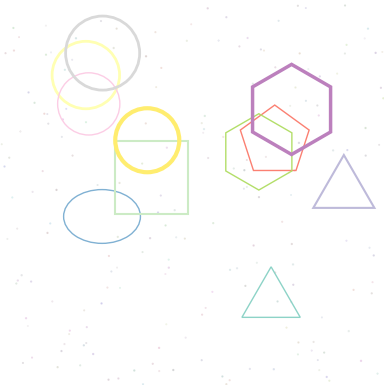[{"shape": "triangle", "thickness": 1, "radius": 0.44, "center": [0.704, 0.219]}, {"shape": "circle", "thickness": 2, "radius": 0.44, "center": [0.223, 0.805]}, {"shape": "triangle", "thickness": 1.5, "radius": 0.46, "center": [0.893, 0.506]}, {"shape": "pentagon", "thickness": 1, "radius": 0.47, "center": [0.714, 0.633]}, {"shape": "oval", "thickness": 1, "radius": 0.5, "center": [0.265, 0.438]}, {"shape": "hexagon", "thickness": 1, "radius": 0.5, "center": [0.672, 0.605]}, {"shape": "circle", "thickness": 1, "radius": 0.4, "center": [0.23, 0.73]}, {"shape": "circle", "thickness": 2, "radius": 0.48, "center": [0.267, 0.862]}, {"shape": "hexagon", "thickness": 2.5, "radius": 0.58, "center": [0.757, 0.716]}, {"shape": "square", "thickness": 1.5, "radius": 0.47, "center": [0.393, 0.54]}, {"shape": "circle", "thickness": 3, "radius": 0.42, "center": [0.383, 0.636]}]